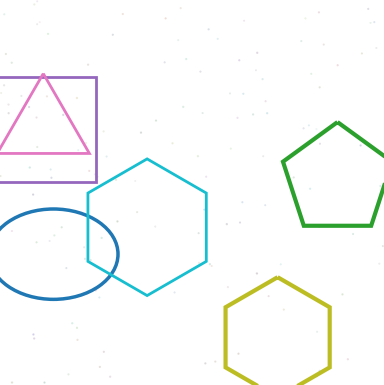[{"shape": "oval", "thickness": 2.5, "radius": 0.84, "center": [0.139, 0.34]}, {"shape": "pentagon", "thickness": 3, "radius": 0.74, "center": [0.877, 0.534]}, {"shape": "square", "thickness": 2, "radius": 0.68, "center": [0.114, 0.663]}, {"shape": "triangle", "thickness": 2, "radius": 0.69, "center": [0.112, 0.671]}, {"shape": "hexagon", "thickness": 3, "radius": 0.78, "center": [0.721, 0.124]}, {"shape": "hexagon", "thickness": 2, "radius": 0.89, "center": [0.382, 0.41]}]